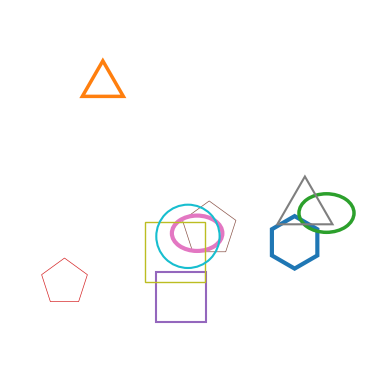[{"shape": "hexagon", "thickness": 3, "radius": 0.34, "center": [0.765, 0.371]}, {"shape": "triangle", "thickness": 2.5, "radius": 0.31, "center": [0.267, 0.78]}, {"shape": "oval", "thickness": 2.5, "radius": 0.36, "center": [0.848, 0.447]}, {"shape": "pentagon", "thickness": 0.5, "radius": 0.31, "center": [0.168, 0.267]}, {"shape": "square", "thickness": 1.5, "radius": 0.32, "center": [0.471, 0.229]}, {"shape": "pentagon", "thickness": 0.5, "radius": 0.36, "center": [0.543, 0.405]}, {"shape": "oval", "thickness": 3, "radius": 0.33, "center": [0.512, 0.394]}, {"shape": "triangle", "thickness": 1.5, "radius": 0.41, "center": [0.792, 0.459]}, {"shape": "square", "thickness": 1, "radius": 0.39, "center": [0.454, 0.345]}, {"shape": "circle", "thickness": 1.5, "radius": 0.41, "center": [0.488, 0.386]}]